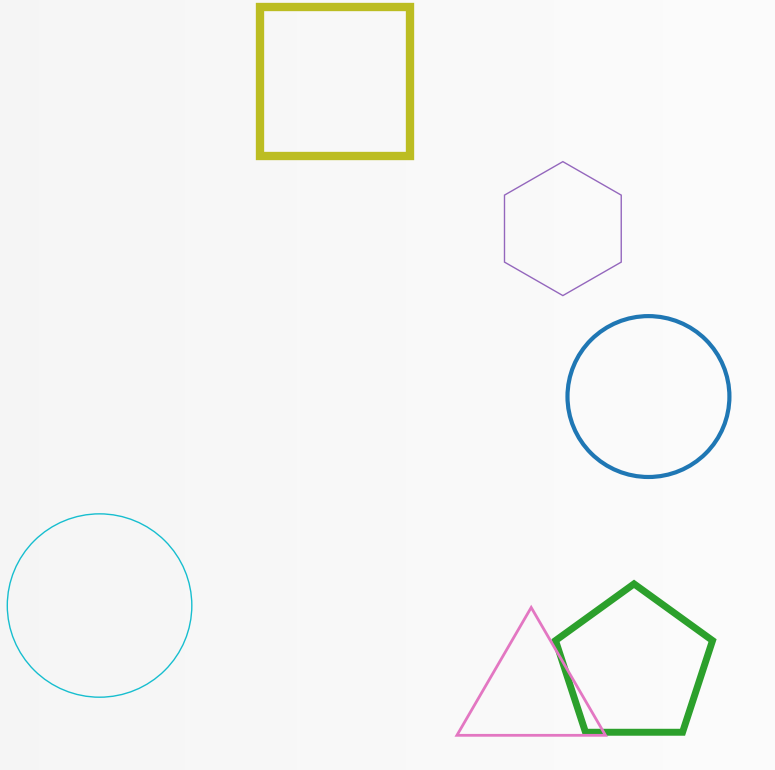[{"shape": "circle", "thickness": 1.5, "radius": 0.52, "center": [0.837, 0.485]}, {"shape": "pentagon", "thickness": 2.5, "radius": 0.53, "center": [0.818, 0.135]}, {"shape": "hexagon", "thickness": 0.5, "radius": 0.43, "center": [0.726, 0.703]}, {"shape": "triangle", "thickness": 1, "radius": 0.55, "center": [0.685, 0.1]}, {"shape": "square", "thickness": 3, "radius": 0.48, "center": [0.433, 0.894]}, {"shape": "circle", "thickness": 0.5, "radius": 0.6, "center": [0.128, 0.214]}]